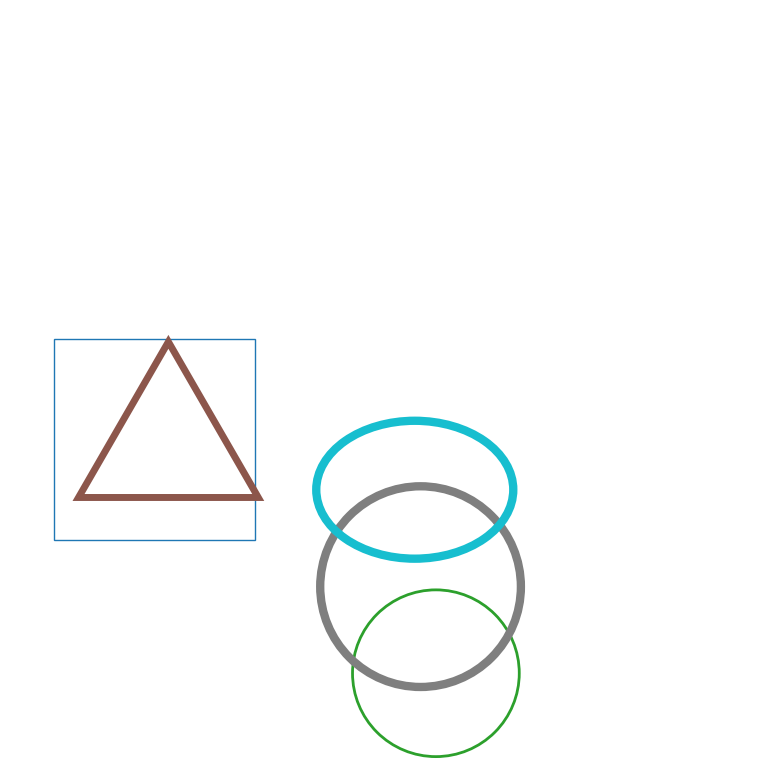[{"shape": "square", "thickness": 0.5, "radius": 0.65, "center": [0.201, 0.429]}, {"shape": "circle", "thickness": 1, "radius": 0.54, "center": [0.566, 0.126]}, {"shape": "triangle", "thickness": 2.5, "radius": 0.67, "center": [0.219, 0.421]}, {"shape": "circle", "thickness": 3, "radius": 0.65, "center": [0.546, 0.238]}, {"shape": "oval", "thickness": 3, "radius": 0.64, "center": [0.539, 0.364]}]